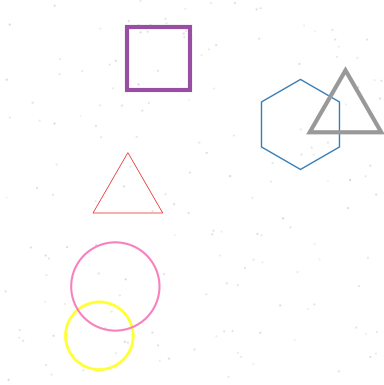[{"shape": "triangle", "thickness": 0.5, "radius": 0.52, "center": [0.332, 0.499]}, {"shape": "hexagon", "thickness": 1, "radius": 0.58, "center": [0.78, 0.677]}, {"shape": "square", "thickness": 3, "radius": 0.41, "center": [0.412, 0.847]}, {"shape": "circle", "thickness": 2, "radius": 0.44, "center": [0.258, 0.128]}, {"shape": "circle", "thickness": 1.5, "radius": 0.57, "center": [0.3, 0.256]}, {"shape": "triangle", "thickness": 3, "radius": 0.54, "center": [0.897, 0.71]}]